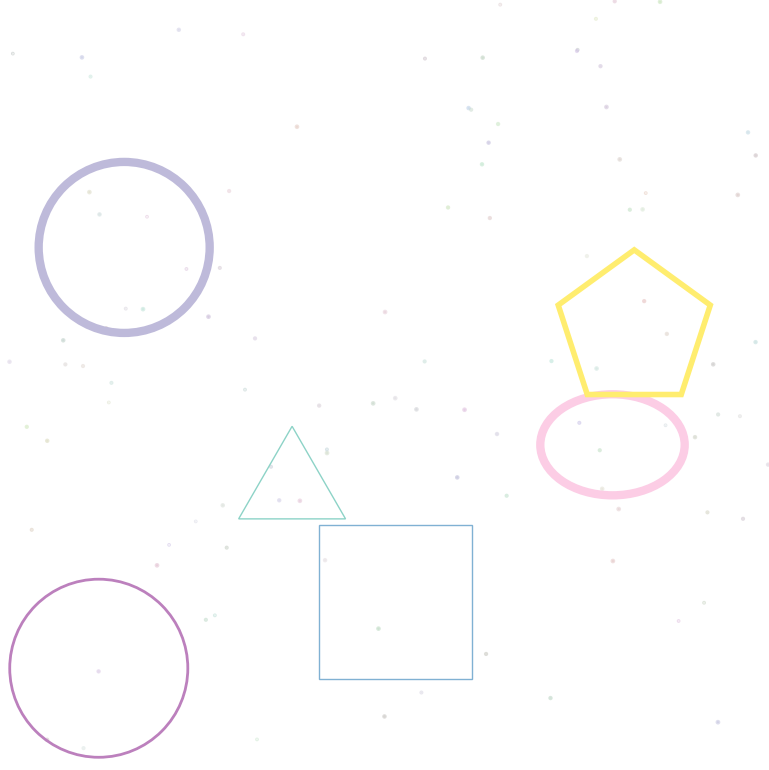[{"shape": "triangle", "thickness": 0.5, "radius": 0.4, "center": [0.379, 0.366]}, {"shape": "circle", "thickness": 3, "radius": 0.56, "center": [0.161, 0.679]}, {"shape": "square", "thickness": 0.5, "radius": 0.5, "center": [0.514, 0.218]}, {"shape": "oval", "thickness": 3, "radius": 0.47, "center": [0.795, 0.422]}, {"shape": "circle", "thickness": 1, "radius": 0.58, "center": [0.128, 0.132]}, {"shape": "pentagon", "thickness": 2, "radius": 0.52, "center": [0.824, 0.572]}]